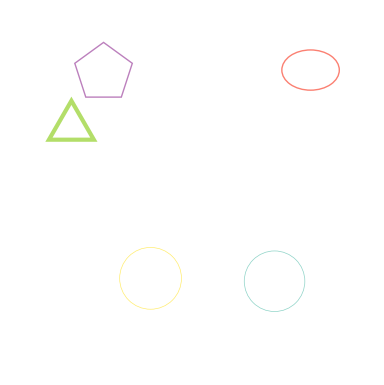[{"shape": "circle", "thickness": 0.5, "radius": 0.39, "center": [0.713, 0.27]}, {"shape": "oval", "thickness": 1, "radius": 0.37, "center": [0.807, 0.818]}, {"shape": "triangle", "thickness": 3, "radius": 0.34, "center": [0.185, 0.671]}, {"shape": "pentagon", "thickness": 1, "radius": 0.39, "center": [0.269, 0.811]}, {"shape": "circle", "thickness": 0.5, "radius": 0.4, "center": [0.391, 0.277]}]